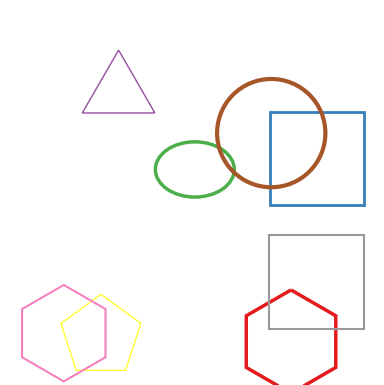[{"shape": "hexagon", "thickness": 2.5, "radius": 0.67, "center": [0.756, 0.113]}, {"shape": "square", "thickness": 2, "radius": 0.6, "center": [0.823, 0.589]}, {"shape": "oval", "thickness": 2.5, "radius": 0.51, "center": [0.506, 0.56]}, {"shape": "triangle", "thickness": 1, "radius": 0.54, "center": [0.308, 0.761]}, {"shape": "pentagon", "thickness": 1, "radius": 0.55, "center": [0.262, 0.126]}, {"shape": "circle", "thickness": 3, "radius": 0.7, "center": [0.705, 0.654]}, {"shape": "hexagon", "thickness": 1.5, "radius": 0.63, "center": [0.166, 0.135]}, {"shape": "square", "thickness": 1.5, "radius": 0.61, "center": [0.823, 0.268]}]